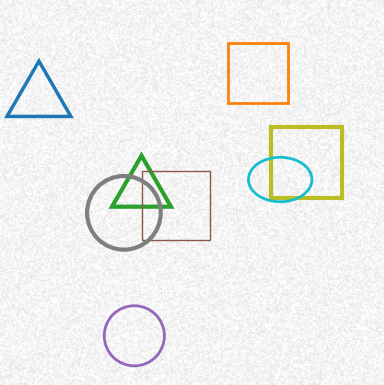[{"shape": "triangle", "thickness": 2.5, "radius": 0.48, "center": [0.101, 0.745]}, {"shape": "square", "thickness": 2, "radius": 0.39, "center": [0.671, 0.809]}, {"shape": "triangle", "thickness": 3, "radius": 0.44, "center": [0.368, 0.507]}, {"shape": "circle", "thickness": 2, "radius": 0.39, "center": [0.349, 0.128]}, {"shape": "square", "thickness": 1, "radius": 0.44, "center": [0.456, 0.466]}, {"shape": "circle", "thickness": 3, "radius": 0.48, "center": [0.322, 0.447]}, {"shape": "square", "thickness": 3, "radius": 0.46, "center": [0.797, 0.578]}, {"shape": "oval", "thickness": 2, "radius": 0.41, "center": [0.728, 0.534]}]